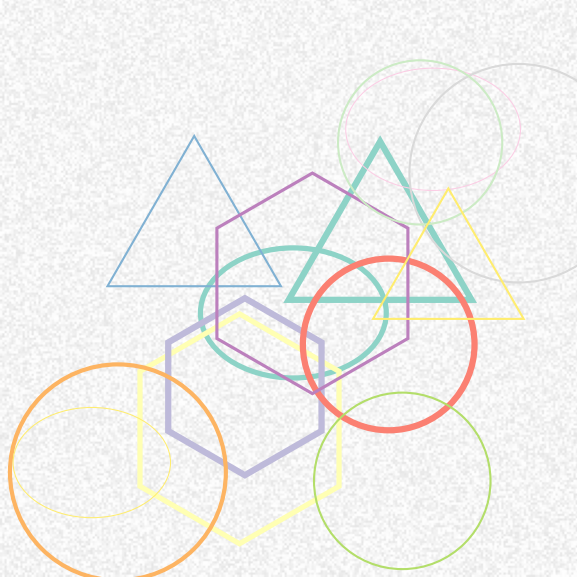[{"shape": "triangle", "thickness": 3, "radius": 0.91, "center": [0.658, 0.571]}, {"shape": "oval", "thickness": 2.5, "radius": 0.8, "center": [0.508, 0.457]}, {"shape": "hexagon", "thickness": 2.5, "radius": 0.99, "center": [0.415, 0.257]}, {"shape": "hexagon", "thickness": 3, "radius": 0.77, "center": [0.424, 0.33]}, {"shape": "circle", "thickness": 3, "radius": 0.74, "center": [0.673, 0.403]}, {"shape": "triangle", "thickness": 1, "radius": 0.87, "center": [0.336, 0.59]}, {"shape": "circle", "thickness": 2, "radius": 0.93, "center": [0.204, 0.181]}, {"shape": "circle", "thickness": 1, "radius": 0.76, "center": [0.697, 0.166]}, {"shape": "oval", "thickness": 0.5, "radius": 0.76, "center": [0.75, 0.775]}, {"shape": "circle", "thickness": 1, "radius": 0.95, "center": [0.898, 0.699]}, {"shape": "hexagon", "thickness": 1.5, "radius": 0.95, "center": [0.541, 0.508]}, {"shape": "circle", "thickness": 1, "radius": 0.71, "center": [0.728, 0.753]}, {"shape": "oval", "thickness": 0.5, "radius": 0.68, "center": [0.159, 0.198]}, {"shape": "triangle", "thickness": 1, "radius": 0.75, "center": [0.776, 0.522]}]